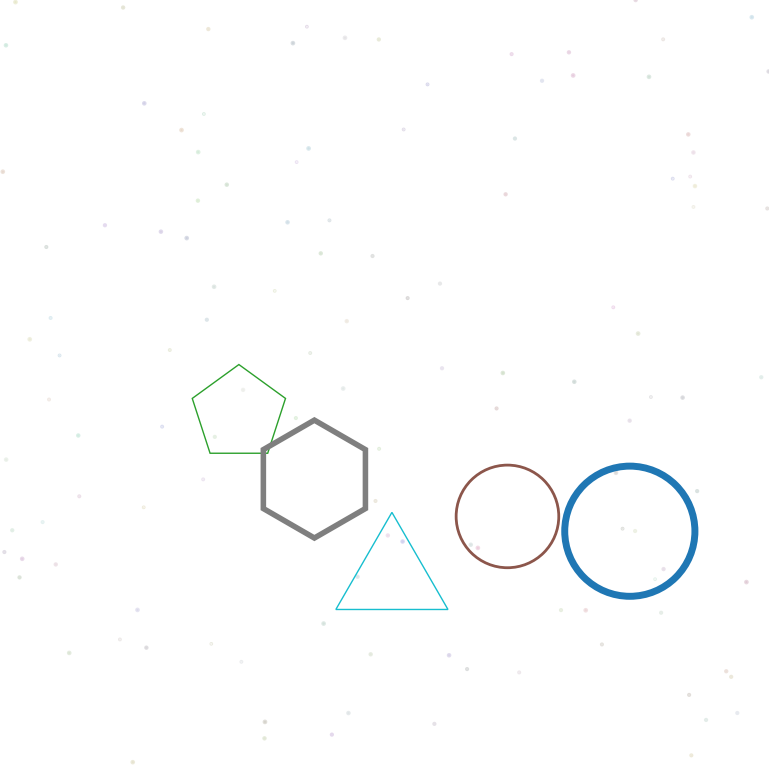[{"shape": "circle", "thickness": 2.5, "radius": 0.42, "center": [0.818, 0.31]}, {"shape": "pentagon", "thickness": 0.5, "radius": 0.32, "center": [0.31, 0.463]}, {"shape": "circle", "thickness": 1, "radius": 0.33, "center": [0.659, 0.329]}, {"shape": "hexagon", "thickness": 2, "radius": 0.38, "center": [0.408, 0.378]}, {"shape": "triangle", "thickness": 0.5, "radius": 0.42, "center": [0.509, 0.251]}]